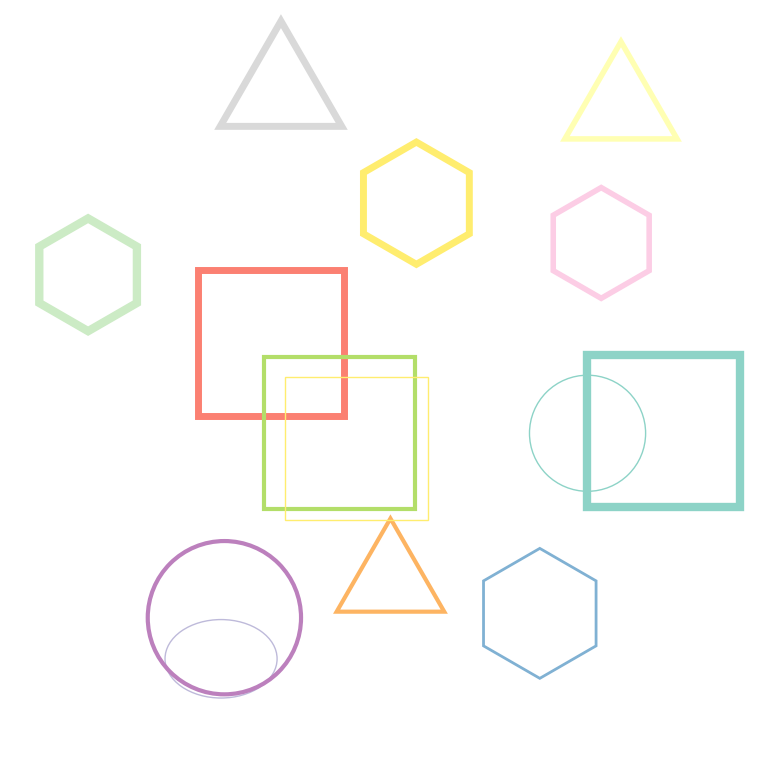[{"shape": "square", "thickness": 3, "radius": 0.49, "center": [0.862, 0.44]}, {"shape": "circle", "thickness": 0.5, "radius": 0.38, "center": [0.763, 0.437]}, {"shape": "triangle", "thickness": 2, "radius": 0.42, "center": [0.806, 0.862]}, {"shape": "oval", "thickness": 0.5, "radius": 0.36, "center": [0.287, 0.144]}, {"shape": "square", "thickness": 2.5, "radius": 0.47, "center": [0.352, 0.554]}, {"shape": "hexagon", "thickness": 1, "radius": 0.42, "center": [0.701, 0.203]}, {"shape": "triangle", "thickness": 1.5, "radius": 0.4, "center": [0.507, 0.246]}, {"shape": "square", "thickness": 1.5, "radius": 0.49, "center": [0.44, 0.438]}, {"shape": "hexagon", "thickness": 2, "radius": 0.36, "center": [0.781, 0.684]}, {"shape": "triangle", "thickness": 2.5, "radius": 0.46, "center": [0.365, 0.881]}, {"shape": "circle", "thickness": 1.5, "radius": 0.5, "center": [0.291, 0.198]}, {"shape": "hexagon", "thickness": 3, "radius": 0.37, "center": [0.114, 0.643]}, {"shape": "hexagon", "thickness": 2.5, "radius": 0.4, "center": [0.541, 0.736]}, {"shape": "square", "thickness": 0.5, "radius": 0.47, "center": [0.463, 0.418]}]